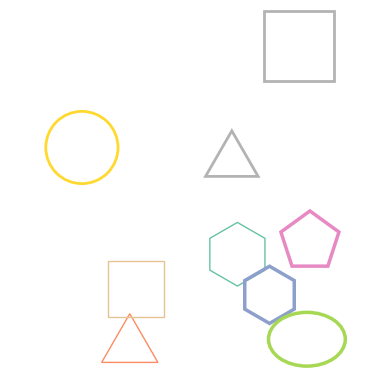[{"shape": "hexagon", "thickness": 1, "radius": 0.41, "center": [0.617, 0.34]}, {"shape": "triangle", "thickness": 1, "radius": 0.42, "center": [0.337, 0.101]}, {"shape": "hexagon", "thickness": 2.5, "radius": 0.37, "center": [0.7, 0.234]}, {"shape": "pentagon", "thickness": 2.5, "radius": 0.4, "center": [0.805, 0.373]}, {"shape": "oval", "thickness": 2.5, "radius": 0.5, "center": [0.797, 0.119]}, {"shape": "circle", "thickness": 2, "radius": 0.47, "center": [0.213, 0.617]}, {"shape": "square", "thickness": 1, "radius": 0.36, "center": [0.353, 0.248]}, {"shape": "square", "thickness": 2, "radius": 0.46, "center": [0.776, 0.881]}, {"shape": "triangle", "thickness": 2, "radius": 0.39, "center": [0.602, 0.581]}]